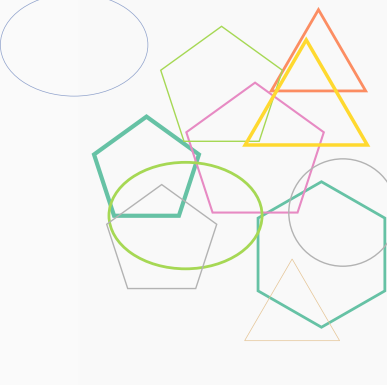[{"shape": "hexagon", "thickness": 2, "radius": 0.94, "center": [0.83, 0.339]}, {"shape": "pentagon", "thickness": 3, "radius": 0.71, "center": [0.378, 0.555]}, {"shape": "triangle", "thickness": 2, "radius": 0.7, "center": [0.822, 0.834]}, {"shape": "oval", "thickness": 0.5, "radius": 0.95, "center": [0.191, 0.884]}, {"shape": "pentagon", "thickness": 1.5, "radius": 0.93, "center": [0.658, 0.599]}, {"shape": "oval", "thickness": 2, "radius": 0.99, "center": [0.479, 0.44]}, {"shape": "pentagon", "thickness": 1, "radius": 0.83, "center": [0.572, 0.767]}, {"shape": "triangle", "thickness": 2.5, "radius": 0.91, "center": [0.79, 0.714]}, {"shape": "triangle", "thickness": 0.5, "radius": 0.71, "center": [0.754, 0.186]}, {"shape": "circle", "thickness": 1, "radius": 0.7, "center": [0.885, 0.448]}, {"shape": "pentagon", "thickness": 1, "radius": 0.75, "center": [0.417, 0.371]}]